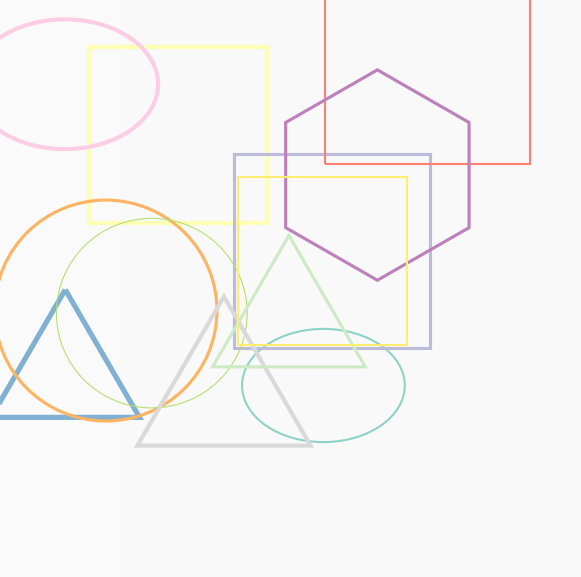[{"shape": "oval", "thickness": 1, "radius": 0.7, "center": [0.556, 0.332]}, {"shape": "square", "thickness": 2, "radius": 0.76, "center": [0.306, 0.765]}, {"shape": "square", "thickness": 1.5, "radius": 0.84, "center": [0.571, 0.564]}, {"shape": "square", "thickness": 1, "radius": 0.88, "center": [0.735, 0.891]}, {"shape": "triangle", "thickness": 2.5, "radius": 0.74, "center": [0.112, 0.35]}, {"shape": "circle", "thickness": 1.5, "radius": 0.96, "center": [0.182, 0.461]}, {"shape": "circle", "thickness": 0.5, "radius": 0.82, "center": [0.261, 0.457]}, {"shape": "oval", "thickness": 2, "radius": 0.8, "center": [0.111, 0.853]}, {"shape": "triangle", "thickness": 2, "radius": 0.86, "center": [0.385, 0.314]}, {"shape": "hexagon", "thickness": 1.5, "radius": 0.91, "center": [0.649, 0.696]}, {"shape": "triangle", "thickness": 1.5, "radius": 0.76, "center": [0.497, 0.44]}, {"shape": "square", "thickness": 1, "radius": 0.73, "center": [0.555, 0.547]}]